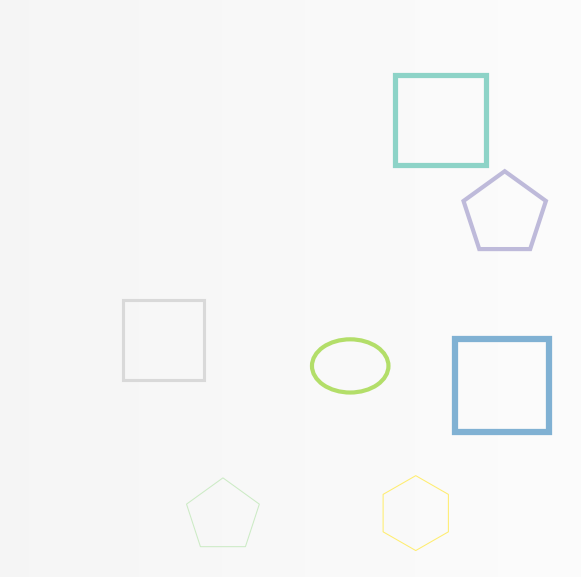[{"shape": "square", "thickness": 2.5, "radius": 0.39, "center": [0.757, 0.791]}, {"shape": "pentagon", "thickness": 2, "radius": 0.37, "center": [0.868, 0.628]}, {"shape": "square", "thickness": 3, "radius": 0.41, "center": [0.864, 0.332]}, {"shape": "oval", "thickness": 2, "radius": 0.33, "center": [0.603, 0.366]}, {"shape": "square", "thickness": 1.5, "radius": 0.35, "center": [0.281, 0.41]}, {"shape": "pentagon", "thickness": 0.5, "radius": 0.33, "center": [0.384, 0.106]}, {"shape": "hexagon", "thickness": 0.5, "radius": 0.32, "center": [0.715, 0.111]}]